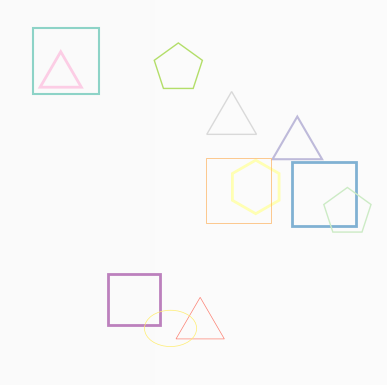[{"shape": "square", "thickness": 1.5, "radius": 0.43, "center": [0.171, 0.842]}, {"shape": "hexagon", "thickness": 2, "radius": 0.35, "center": [0.66, 0.514]}, {"shape": "triangle", "thickness": 1.5, "radius": 0.37, "center": [0.767, 0.623]}, {"shape": "triangle", "thickness": 0.5, "radius": 0.36, "center": [0.517, 0.156]}, {"shape": "square", "thickness": 2, "radius": 0.41, "center": [0.837, 0.496]}, {"shape": "square", "thickness": 0.5, "radius": 0.42, "center": [0.616, 0.505]}, {"shape": "pentagon", "thickness": 1, "radius": 0.33, "center": [0.46, 0.823]}, {"shape": "triangle", "thickness": 2, "radius": 0.31, "center": [0.157, 0.804]}, {"shape": "triangle", "thickness": 1, "radius": 0.37, "center": [0.598, 0.688]}, {"shape": "square", "thickness": 2, "radius": 0.33, "center": [0.346, 0.222]}, {"shape": "pentagon", "thickness": 1, "radius": 0.32, "center": [0.897, 0.449]}, {"shape": "oval", "thickness": 0.5, "radius": 0.34, "center": [0.44, 0.147]}]